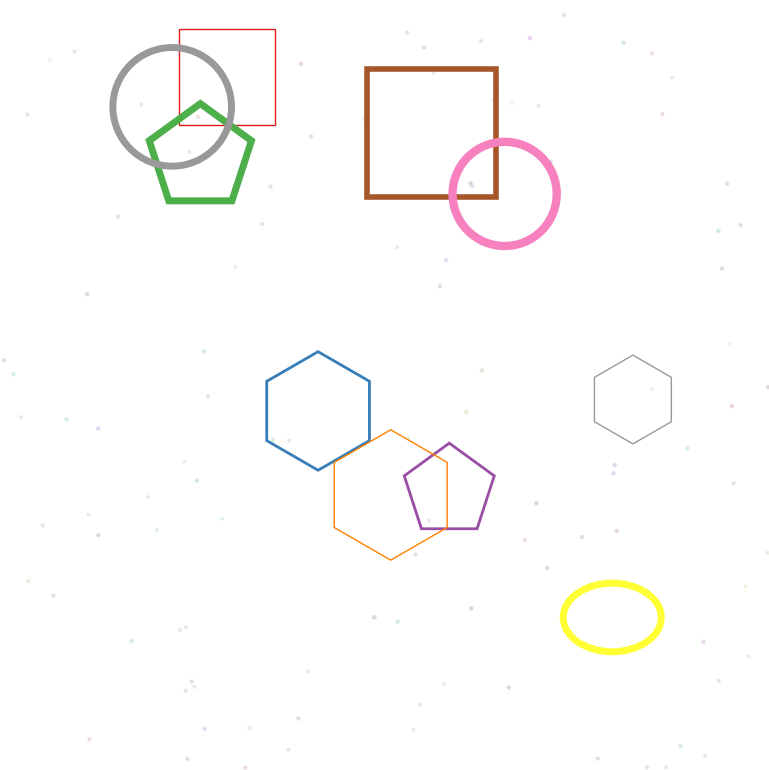[{"shape": "square", "thickness": 0.5, "radius": 0.31, "center": [0.295, 0.9]}, {"shape": "hexagon", "thickness": 1, "radius": 0.39, "center": [0.413, 0.466]}, {"shape": "pentagon", "thickness": 2.5, "radius": 0.35, "center": [0.26, 0.796]}, {"shape": "pentagon", "thickness": 1, "radius": 0.31, "center": [0.583, 0.363]}, {"shape": "hexagon", "thickness": 0.5, "radius": 0.42, "center": [0.507, 0.357]}, {"shape": "oval", "thickness": 2.5, "radius": 0.32, "center": [0.795, 0.198]}, {"shape": "square", "thickness": 2, "radius": 0.42, "center": [0.56, 0.827]}, {"shape": "circle", "thickness": 3, "radius": 0.34, "center": [0.655, 0.748]}, {"shape": "hexagon", "thickness": 0.5, "radius": 0.29, "center": [0.822, 0.481]}, {"shape": "circle", "thickness": 2.5, "radius": 0.39, "center": [0.224, 0.861]}]